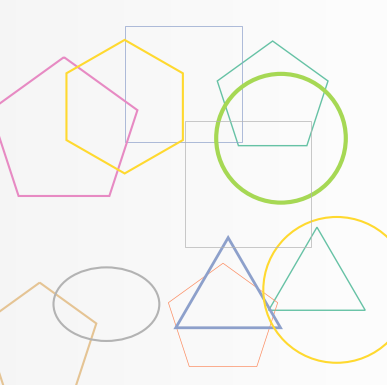[{"shape": "pentagon", "thickness": 1, "radius": 0.75, "center": [0.704, 0.743]}, {"shape": "triangle", "thickness": 1, "radius": 0.72, "center": [0.818, 0.266]}, {"shape": "pentagon", "thickness": 0.5, "radius": 0.74, "center": [0.576, 0.168]}, {"shape": "square", "thickness": 0.5, "radius": 0.75, "center": [0.474, 0.783]}, {"shape": "triangle", "thickness": 2, "radius": 0.78, "center": [0.589, 0.227]}, {"shape": "pentagon", "thickness": 1.5, "radius": 1.0, "center": [0.165, 0.652]}, {"shape": "circle", "thickness": 3, "radius": 0.84, "center": [0.725, 0.641]}, {"shape": "circle", "thickness": 1.5, "radius": 0.95, "center": [0.869, 0.247]}, {"shape": "hexagon", "thickness": 1.5, "radius": 0.87, "center": [0.322, 0.723]}, {"shape": "pentagon", "thickness": 1.5, "radius": 0.77, "center": [0.102, 0.112]}, {"shape": "square", "thickness": 0.5, "radius": 0.82, "center": [0.64, 0.521]}, {"shape": "oval", "thickness": 1.5, "radius": 0.68, "center": [0.275, 0.21]}]